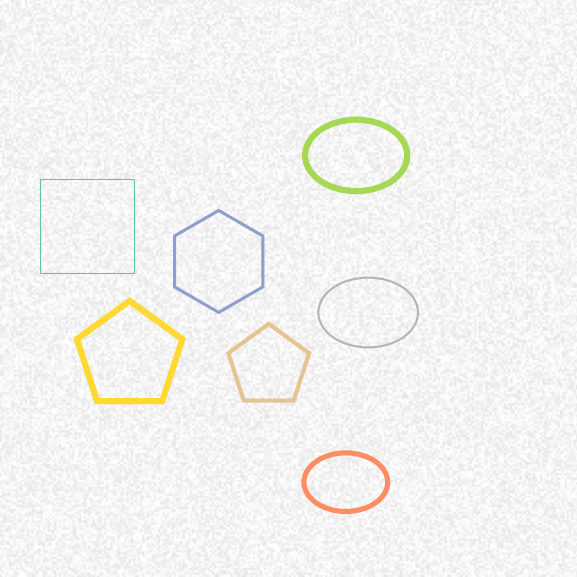[{"shape": "square", "thickness": 0.5, "radius": 0.41, "center": [0.151, 0.608]}, {"shape": "oval", "thickness": 2.5, "radius": 0.36, "center": [0.599, 0.164]}, {"shape": "hexagon", "thickness": 1.5, "radius": 0.44, "center": [0.379, 0.546]}, {"shape": "oval", "thickness": 3, "radius": 0.44, "center": [0.617, 0.73]}, {"shape": "pentagon", "thickness": 3, "radius": 0.48, "center": [0.225, 0.382]}, {"shape": "pentagon", "thickness": 2, "radius": 0.37, "center": [0.465, 0.365]}, {"shape": "oval", "thickness": 1, "radius": 0.43, "center": [0.638, 0.458]}]